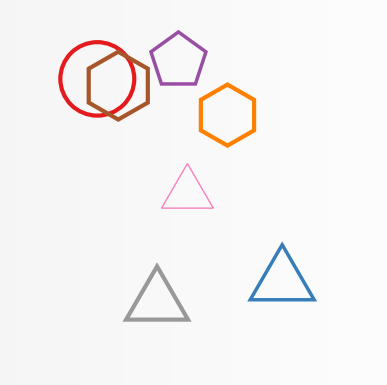[{"shape": "circle", "thickness": 3, "radius": 0.48, "center": [0.251, 0.795]}, {"shape": "triangle", "thickness": 2.5, "radius": 0.48, "center": [0.728, 0.269]}, {"shape": "pentagon", "thickness": 2.5, "radius": 0.37, "center": [0.46, 0.842]}, {"shape": "hexagon", "thickness": 3, "radius": 0.4, "center": [0.587, 0.701]}, {"shape": "hexagon", "thickness": 3, "radius": 0.44, "center": [0.305, 0.778]}, {"shape": "triangle", "thickness": 1, "radius": 0.39, "center": [0.484, 0.498]}, {"shape": "triangle", "thickness": 3, "radius": 0.46, "center": [0.405, 0.216]}]